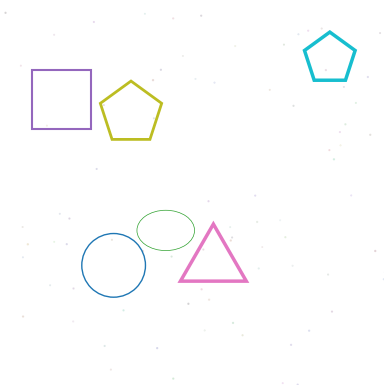[{"shape": "circle", "thickness": 1, "radius": 0.41, "center": [0.295, 0.311]}, {"shape": "oval", "thickness": 0.5, "radius": 0.37, "center": [0.431, 0.401]}, {"shape": "square", "thickness": 1.5, "radius": 0.38, "center": [0.16, 0.741]}, {"shape": "triangle", "thickness": 2.5, "radius": 0.49, "center": [0.554, 0.319]}, {"shape": "pentagon", "thickness": 2, "radius": 0.42, "center": [0.34, 0.706]}, {"shape": "pentagon", "thickness": 2.5, "radius": 0.35, "center": [0.857, 0.848]}]